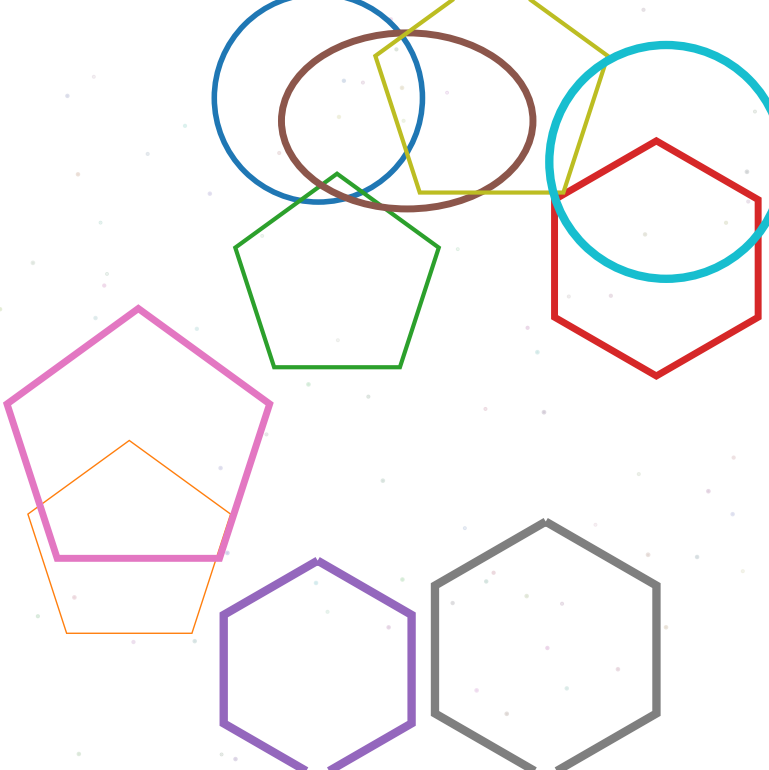[{"shape": "circle", "thickness": 2, "radius": 0.68, "center": [0.413, 0.873]}, {"shape": "pentagon", "thickness": 0.5, "radius": 0.69, "center": [0.168, 0.29]}, {"shape": "pentagon", "thickness": 1.5, "radius": 0.69, "center": [0.438, 0.635]}, {"shape": "hexagon", "thickness": 2.5, "radius": 0.76, "center": [0.852, 0.664]}, {"shape": "hexagon", "thickness": 3, "radius": 0.7, "center": [0.413, 0.131]}, {"shape": "oval", "thickness": 2.5, "radius": 0.82, "center": [0.529, 0.843]}, {"shape": "pentagon", "thickness": 2.5, "radius": 0.9, "center": [0.18, 0.42]}, {"shape": "hexagon", "thickness": 3, "radius": 0.83, "center": [0.709, 0.156]}, {"shape": "pentagon", "thickness": 1.5, "radius": 0.79, "center": [0.638, 0.878]}, {"shape": "circle", "thickness": 3, "radius": 0.76, "center": [0.865, 0.79]}]